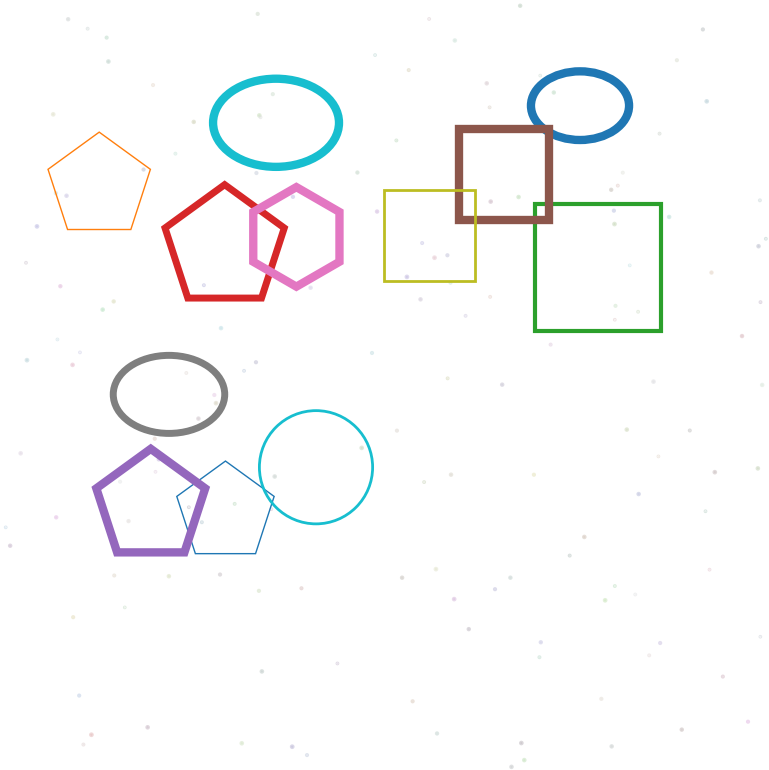[{"shape": "pentagon", "thickness": 0.5, "radius": 0.33, "center": [0.293, 0.335]}, {"shape": "oval", "thickness": 3, "radius": 0.32, "center": [0.753, 0.863]}, {"shape": "pentagon", "thickness": 0.5, "radius": 0.35, "center": [0.129, 0.758]}, {"shape": "square", "thickness": 1.5, "radius": 0.41, "center": [0.777, 0.653]}, {"shape": "pentagon", "thickness": 2.5, "radius": 0.41, "center": [0.292, 0.679]}, {"shape": "pentagon", "thickness": 3, "radius": 0.37, "center": [0.196, 0.343]}, {"shape": "square", "thickness": 3, "radius": 0.29, "center": [0.654, 0.774]}, {"shape": "hexagon", "thickness": 3, "radius": 0.32, "center": [0.385, 0.692]}, {"shape": "oval", "thickness": 2.5, "radius": 0.36, "center": [0.219, 0.488]}, {"shape": "square", "thickness": 1, "radius": 0.3, "center": [0.558, 0.694]}, {"shape": "oval", "thickness": 3, "radius": 0.41, "center": [0.358, 0.841]}, {"shape": "circle", "thickness": 1, "radius": 0.37, "center": [0.41, 0.393]}]